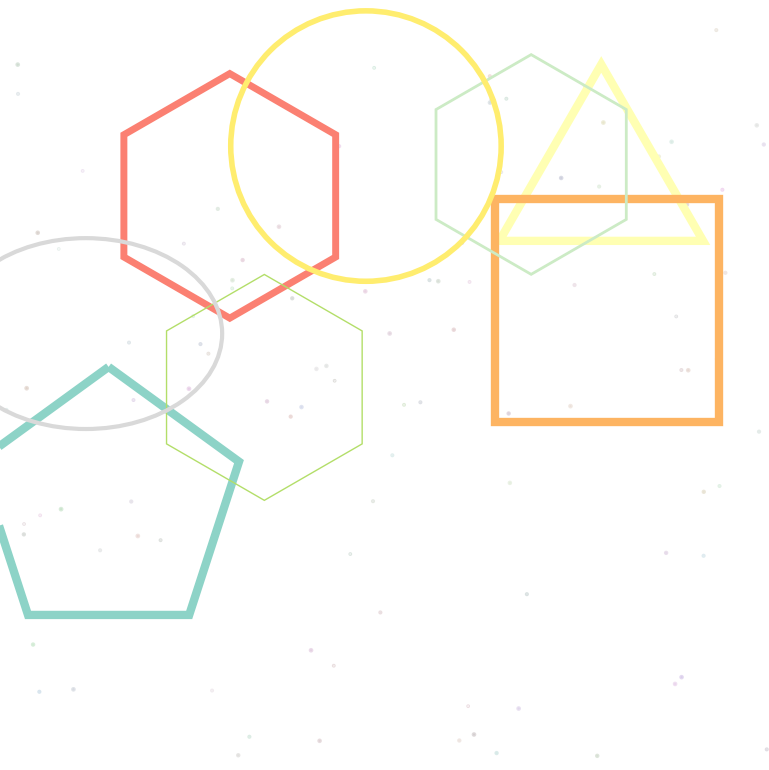[{"shape": "pentagon", "thickness": 3, "radius": 0.89, "center": [0.141, 0.345]}, {"shape": "triangle", "thickness": 3, "radius": 0.76, "center": [0.781, 0.764]}, {"shape": "hexagon", "thickness": 2.5, "radius": 0.79, "center": [0.298, 0.746]}, {"shape": "square", "thickness": 3, "radius": 0.73, "center": [0.789, 0.597]}, {"shape": "hexagon", "thickness": 0.5, "radius": 0.73, "center": [0.343, 0.497]}, {"shape": "oval", "thickness": 1.5, "radius": 0.89, "center": [0.111, 0.567]}, {"shape": "hexagon", "thickness": 1, "radius": 0.71, "center": [0.69, 0.786]}, {"shape": "circle", "thickness": 2, "radius": 0.88, "center": [0.475, 0.81]}]